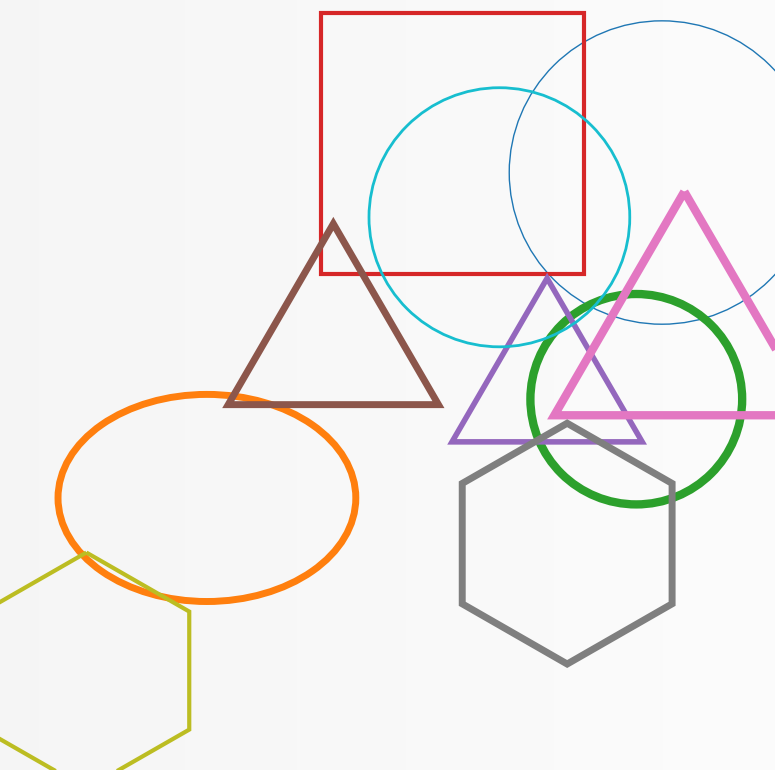[{"shape": "circle", "thickness": 0.5, "radius": 0.98, "center": [0.854, 0.776]}, {"shape": "oval", "thickness": 2.5, "radius": 0.96, "center": [0.267, 0.353]}, {"shape": "circle", "thickness": 3, "radius": 0.68, "center": [0.821, 0.482]}, {"shape": "square", "thickness": 1.5, "radius": 0.85, "center": [0.584, 0.813]}, {"shape": "triangle", "thickness": 2, "radius": 0.71, "center": [0.706, 0.497]}, {"shape": "triangle", "thickness": 2.5, "radius": 0.78, "center": [0.43, 0.553]}, {"shape": "triangle", "thickness": 3, "radius": 0.97, "center": [0.883, 0.558]}, {"shape": "hexagon", "thickness": 2.5, "radius": 0.78, "center": [0.732, 0.294]}, {"shape": "hexagon", "thickness": 1.5, "radius": 0.77, "center": [0.111, 0.129]}, {"shape": "circle", "thickness": 1, "radius": 0.84, "center": [0.644, 0.718]}]